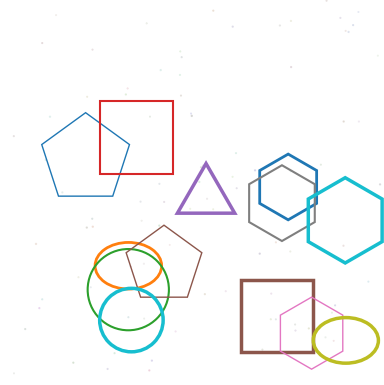[{"shape": "pentagon", "thickness": 1, "radius": 0.6, "center": [0.222, 0.587]}, {"shape": "hexagon", "thickness": 2, "radius": 0.43, "center": [0.749, 0.514]}, {"shape": "oval", "thickness": 2, "radius": 0.43, "center": [0.333, 0.31]}, {"shape": "circle", "thickness": 1.5, "radius": 0.53, "center": [0.333, 0.248]}, {"shape": "square", "thickness": 1.5, "radius": 0.47, "center": [0.355, 0.642]}, {"shape": "triangle", "thickness": 2.5, "radius": 0.43, "center": [0.535, 0.489]}, {"shape": "square", "thickness": 2.5, "radius": 0.46, "center": [0.719, 0.179]}, {"shape": "pentagon", "thickness": 1, "radius": 0.52, "center": [0.426, 0.312]}, {"shape": "hexagon", "thickness": 1, "radius": 0.47, "center": [0.809, 0.135]}, {"shape": "hexagon", "thickness": 1.5, "radius": 0.49, "center": [0.732, 0.472]}, {"shape": "oval", "thickness": 2.5, "radius": 0.42, "center": [0.898, 0.116]}, {"shape": "hexagon", "thickness": 2.5, "radius": 0.55, "center": [0.897, 0.428]}, {"shape": "circle", "thickness": 2.5, "radius": 0.41, "center": [0.341, 0.169]}]